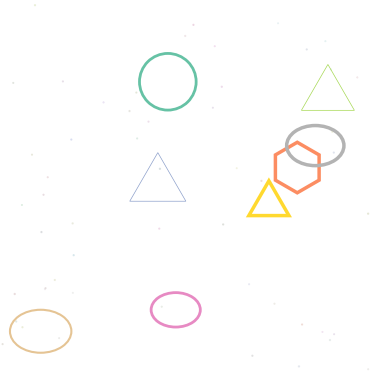[{"shape": "circle", "thickness": 2, "radius": 0.37, "center": [0.436, 0.788]}, {"shape": "hexagon", "thickness": 2.5, "radius": 0.33, "center": [0.772, 0.565]}, {"shape": "triangle", "thickness": 0.5, "radius": 0.42, "center": [0.41, 0.519]}, {"shape": "oval", "thickness": 2, "radius": 0.32, "center": [0.456, 0.195]}, {"shape": "triangle", "thickness": 0.5, "radius": 0.4, "center": [0.852, 0.753]}, {"shape": "triangle", "thickness": 2.5, "radius": 0.3, "center": [0.698, 0.47]}, {"shape": "oval", "thickness": 1.5, "radius": 0.4, "center": [0.106, 0.14]}, {"shape": "oval", "thickness": 2.5, "radius": 0.37, "center": [0.819, 0.622]}]